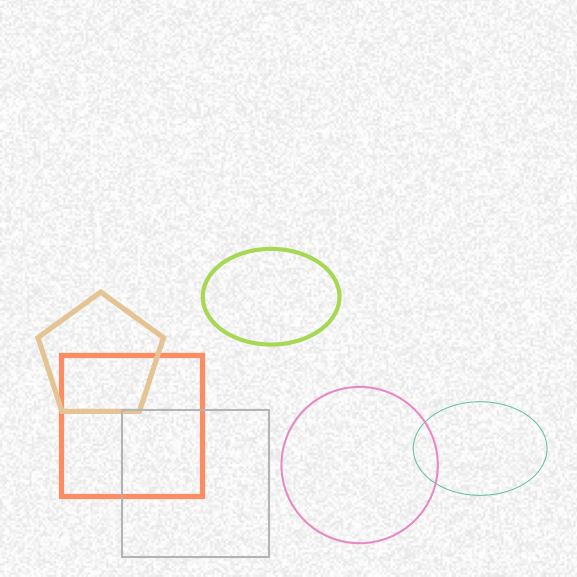[{"shape": "oval", "thickness": 0.5, "radius": 0.58, "center": [0.831, 0.222]}, {"shape": "square", "thickness": 2.5, "radius": 0.61, "center": [0.227, 0.262]}, {"shape": "circle", "thickness": 1, "radius": 0.68, "center": [0.623, 0.194]}, {"shape": "oval", "thickness": 2, "radius": 0.59, "center": [0.469, 0.485]}, {"shape": "pentagon", "thickness": 2.5, "radius": 0.57, "center": [0.174, 0.379]}, {"shape": "square", "thickness": 1, "radius": 0.63, "center": [0.339, 0.162]}]